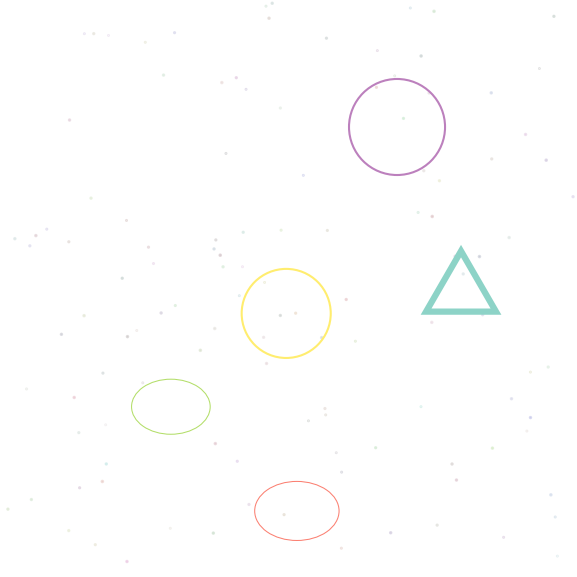[{"shape": "triangle", "thickness": 3, "radius": 0.35, "center": [0.798, 0.494]}, {"shape": "oval", "thickness": 0.5, "radius": 0.37, "center": [0.514, 0.114]}, {"shape": "oval", "thickness": 0.5, "radius": 0.34, "center": [0.296, 0.295]}, {"shape": "circle", "thickness": 1, "radius": 0.42, "center": [0.687, 0.779]}, {"shape": "circle", "thickness": 1, "radius": 0.39, "center": [0.496, 0.456]}]